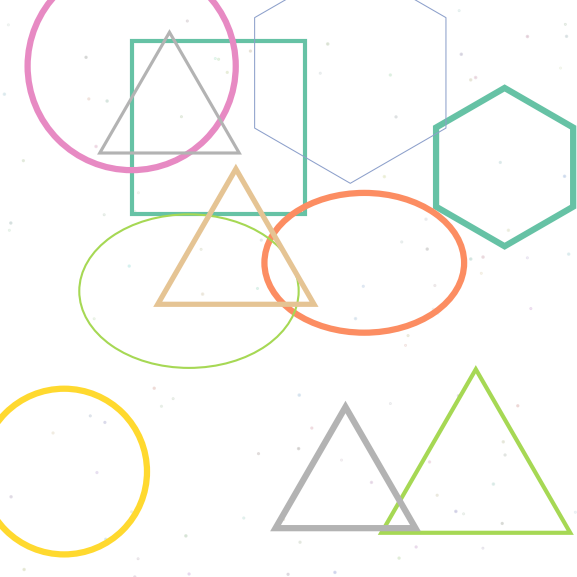[{"shape": "square", "thickness": 2, "radius": 0.75, "center": [0.378, 0.778]}, {"shape": "hexagon", "thickness": 3, "radius": 0.69, "center": [0.874, 0.71]}, {"shape": "oval", "thickness": 3, "radius": 0.86, "center": [0.631, 0.544]}, {"shape": "hexagon", "thickness": 0.5, "radius": 0.96, "center": [0.607, 0.873]}, {"shape": "circle", "thickness": 3, "radius": 0.9, "center": [0.228, 0.885]}, {"shape": "triangle", "thickness": 2, "radius": 0.94, "center": [0.824, 0.171]}, {"shape": "oval", "thickness": 1, "radius": 0.95, "center": [0.327, 0.495]}, {"shape": "circle", "thickness": 3, "radius": 0.72, "center": [0.111, 0.183]}, {"shape": "triangle", "thickness": 2.5, "radius": 0.78, "center": [0.408, 0.55]}, {"shape": "triangle", "thickness": 3, "radius": 0.7, "center": [0.598, 0.155]}, {"shape": "triangle", "thickness": 1.5, "radius": 0.7, "center": [0.293, 0.804]}]